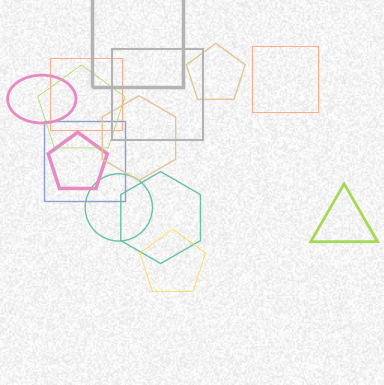[{"shape": "circle", "thickness": 1, "radius": 0.44, "center": [0.309, 0.461]}, {"shape": "hexagon", "thickness": 1, "radius": 0.6, "center": [0.417, 0.435]}, {"shape": "square", "thickness": 0.5, "radius": 0.47, "center": [0.223, 0.756]}, {"shape": "square", "thickness": 0.5, "radius": 0.43, "center": [0.74, 0.795]}, {"shape": "square", "thickness": 1, "radius": 0.52, "center": [0.22, 0.581]}, {"shape": "pentagon", "thickness": 2.5, "radius": 0.4, "center": [0.202, 0.576]}, {"shape": "oval", "thickness": 2, "radius": 0.44, "center": [0.109, 0.743]}, {"shape": "triangle", "thickness": 2, "radius": 0.5, "center": [0.894, 0.422]}, {"shape": "pentagon", "thickness": 0.5, "radius": 0.6, "center": [0.211, 0.712]}, {"shape": "pentagon", "thickness": 0.5, "radius": 0.45, "center": [0.449, 0.315]}, {"shape": "pentagon", "thickness": 1, "radius": 0.4, "center": [0.56, 0.807]}, {"shape": "hexagon", "thickness": 1, "radius": 0.55, "center": [0.361, 0.641]}, {"shape": "square", "thickness": 2.5, "radius": 0.59, "center": [0.357, 0.892]}, {"shape": "square", "thickness": 1.5, "radius": 0.59, "center": [0.409, 0.755]}]